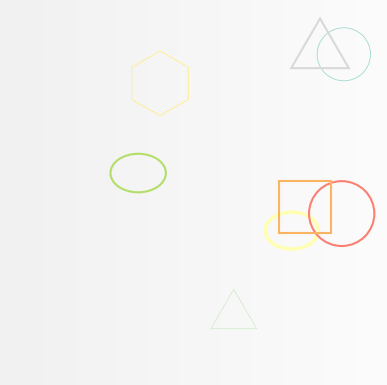[{"shape": "circle", "thickness": 0.5, "radius": 0.34, "center": [0.887, 0.859]}, {"shape": "oval", "thickness": 2.5, "radius": 0.34, "center": [0.753, 0.401]}, {"shape": "circle", "thickness": 1.5, "radius": 0.42, "center": [0.882, 0.445]}, {"shape": "square", "thickness": 1.5, "radius": 0.34, "center": [0.786, 0.461]}, {"shape": "oval", "thickness": 1.5, "radius": 0.36, "center": [0.357, 0.551]}, {"shape": "triangle", "thickness": 1.5, "radius": 0.43, "center": [0.826, 0.866]}, {"shape": "triangle", "thickness": 0.5, "radius": 0.34, "center": [0.603, 0.18]}, {"shape": "hexagon", "thickness": 0.5, "radius": 0.42, "center": [0.413, 0.784]}]